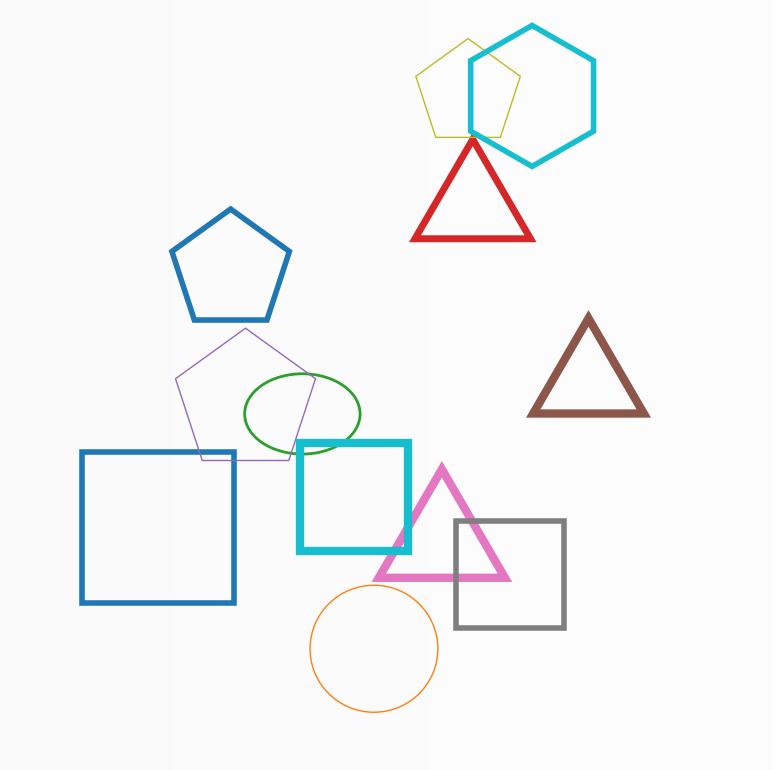[{"shape": "square", "thickness": 2, "radius": 0.49, "center": [0.204, 0.315]}, {"shape": "pentagon", "thickness": 2, "radius": 0.4, "center": [0.298, 0.649]}, {"shape": "circle", "thickness": 0.5, "radius": 0.41, "center": [0.483, 0.157]}, {"shape": "oval", "thickness": 1, "radius": 0.37, "center": [0.39, 0.462]}, {"shape": "triangle", "thickness": 2.5, "radius": 0.43, "center": [0.61, 0.733]}, {"shape": "pentagon", "thickness": 0.5, "radius": 0.47, "center": [0.317, 0.479]}, {"shape": "triangle", "thickness": 3, "radius": 0.41, "center": [0.759, 0.504]}, {"shape": "triangle", "thickness": 3, "radius": 0.47, "center": [0.57, 0.297]}, {"shape": "square", "thickness": 2, "radius": 0.35, "center": [0.658, 0.254]}, {"shape": "pentagon", "thickness": 0.5, "radius": 0.35, "center": [0.604, 0.879]}, {"shape": "hexagon", "thickness": 2, "radius": 0.46, "center": [0.687, 0.875]}, {"shape": "square", "thickness": 3, "radius": 0.35, "center": [0.457, 0.355]}]